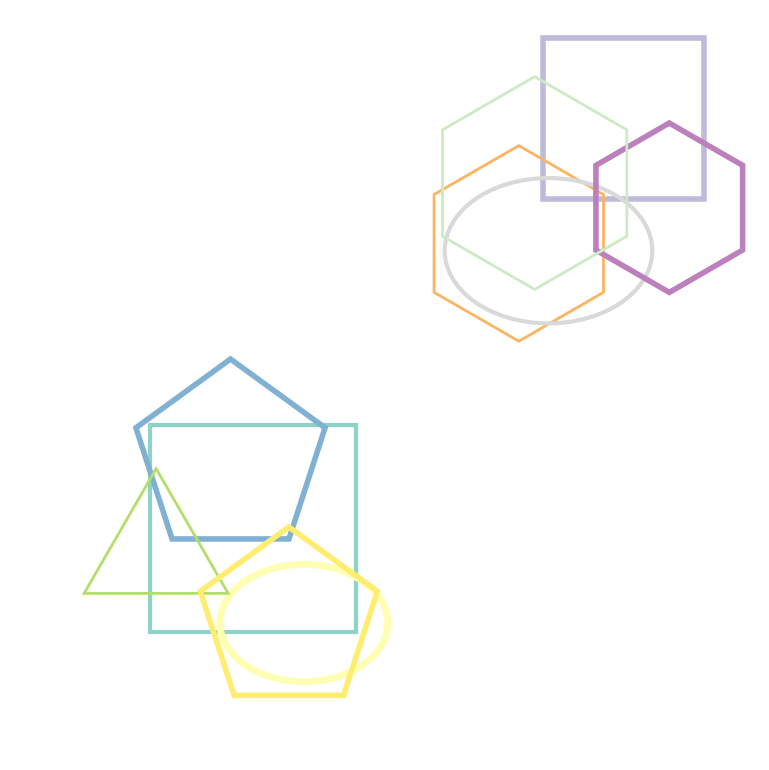[{"shape": "square", "thickness": 1.5, "radius": 0.67, "center": [0.328, 0.314]}, {"shape": "oval", "thickness": 2.5, "radius": 0.54, "center": [0.395, 0.191]}, {"shape": "square", "thickness": 2, "radius": 0.52, "center": [0.81, 0.846]}, {"shape": "pentagon", "thickness": 2, "radius": 0.65, "center": [0.299, 0.405]}, {"shape": "hexagon", "thickness": 1, "radius": 0.64, "center": [0.674, 0.684]}, {"shape": "triangle", "thickness": 1, "radius": 0.54, "center": [0.203, 0.283]}, {"shape": "oval", "thickness": 1.5, "radius": 0.67, "center": [0.712, 0.674]}, {"shape": "hexagon", "thickness": 2, "radius": 0.55, "center": [0.869, 0.73]}, {"shape": "hexagon", "thickness": 1, "radius": 0.69, "center": [0.694, 0.762]}, {"shape": "pentagon", "thickness": 2, "radius": 0.6, "center": [0.375, 0.195]}]